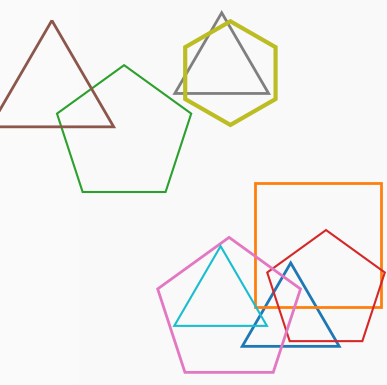[{"shape": "triangle", "thickness": 2, "radius": 0.72, "center": [0.75, 0.173]}, {"shape": "square", "thickness": 2, "radius": 0.81, "center": [0.821, 0.363]}, {"shape": "pentagon", "thickness": 1.5, "radius": 0.91, "center": [0.32, 0.649]}, {"shape": "pentagon", "thickness": 1.5, "radius": 0.8, "center": [0.841, 0.243]}, {"shape": "triangle", "thickness": 2, "radius": 0.92, "center": [0.134, 0.763]}, {"shape": "pentagon", "thickness": 2, "radius": 0.97, "center": [0.591, 0.19]}, {"shape": "triangle", "thickness": 2, "radius": 0.7, "center": [0.572, 0.827]}, {"shape": "hexagon", "thickness": 3, "radius": 0.67, "center": [0.595, 0.81]}, {"shape": "triangle", "thickness": 1.5, "radius": 0.69, "center": [0.569, 0.223]}]